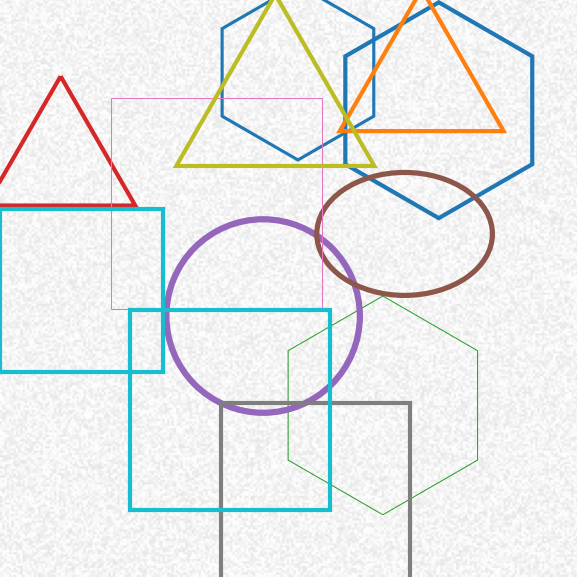[{"shape": "hexagon", "thickness": 2, "radius": 0.93, "center": [0.76, 0.808]}, {"shape": "hexagon", "thickness": 1.5, "radius": 0.76, "center": [0.516, 0.874]}, {"shape": "triangle", "thickness": 2, "radius": 0.82, "center": [0.73, 0.854]}, {"shape": "hexagon", "thickness": 0.5, "radius": 0.95, "center": [0.663, 0.297]}, {"shape": "triangle", "thickness": 2, "radius": 0.75, "center": [0.105, 0.718]}, {"shape": "circle", "thickness": 3, "radius": 0.84, "center": [0.456, 0.452]}, {"shape": "oval", "thickness": 2.5, "radius": 0.76, "center": [0.701, 0.594]}, {"shape": "square", "thickness": 0.5, "radius": 0.91, "center": [0.376, 0.647]}, {"shape": "square", "thickness": 2, "radius": 0.82, "center": [0.546, 0.137]}, {"shape": "triangle", "thickness": 2, "radius": 0.99, "center": [0.477, 0.811]}, {"shape": "square", "thickness": 2, "radius": 0.87, "center": [0.398, 0.288]}, {"shape": "square", "thickness": 2, "radius": 0.71, "center": [0.141, 0.497]}]